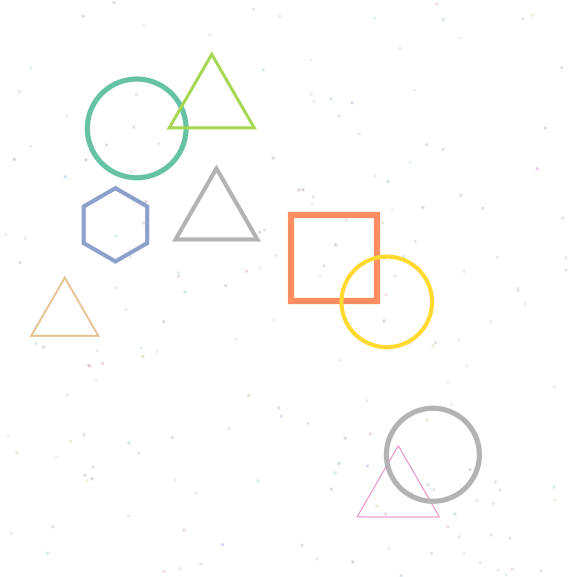[{"shape": "circle", "thickness": 2.5, "radius": 0.43, "center": [0.237, 0.777]}, {"shape": "square", "thickness": 3, "radius": 0.37, "center": [0.579, 0.552]}, {"shape": "hexagon", "thickness": 2, "radius": 0.32, "center": [0.2, 0.61]}, {"shape": "triangle", "thickness": 0.5, "radius": 0.41, "center": [0.69, 0.145]}, {"shape": "triangle", "thickness": 1.5, "radius": 0.42, "center": [0.367, 0.82]}, {"shape": "circle", "thickness": 2, "radius": 0.39, "center": [0.67, 0.476]}, {"shape": "triangle", "thickness": 1, "radius": 0.34, "center": [0.112, 0.451]}, {"shape": "triangle", "thickness": 2, "radius": 0.41, "center": [0.375, 0.625]}, {"shape": "circle", "thickness": 2.5, "radius": 0.4, "center": [0.75, 0.212]}]